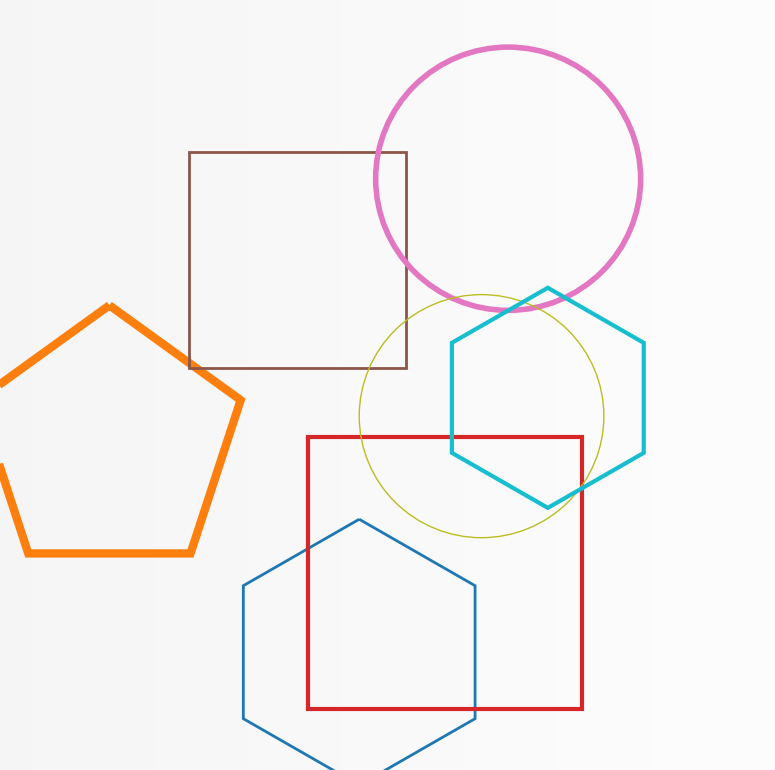[{"shape": "hexagon", "thickness": 1, "radius": 0.86, "center": [0.463, 0.153]}, {"shape": "pentagon", "thickness": 3, "radius": 0.89, "center": [0.141, 0.425]}, {"shape": "square", "thickness": 1.5, "radius": 0.88, "center": [0.574, 0.256]}, {"shape": "square", "thickness": 1, "radius": 0.7, "center": [0.384, 0.663]}, {"shape": "circle", "thickness": 2, "radius": 0.85, "center": [0.656, 0.768]}, {"shape": "circle", "thickness": 0.5, "radius": 0.79, "center": [0.621, 0.46]}, {"shape": "hexagon", "thickness": 1.5, "radius": 0.71, "center": [0.707, 0.483]}]